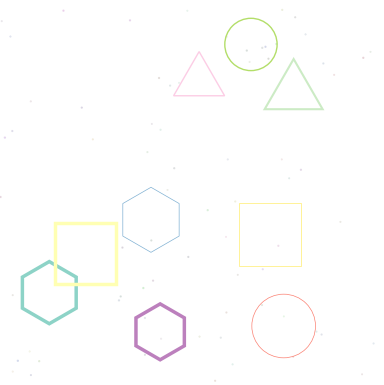[{"shape": "hexagon", "thickness": 2.5, "radius": 0.4, "center": [0.128, 0.24]}, {"shape": "square", "thickness": 2.5, "radius": 0.4, "center": [0.223, 0.342]}, {"shape": "circle", "thickness": 0.5, "radius": 0.41, "center": [0.737, 0.153]}, {"shape": "hexagon", "thickness": 0.5, "radius": 0.42, "center": [0.392, 0.429]}, {"shape": "circle", "thickness": 1, "radius": 0.34, "center": [0.652, 0.885]}, {"shape": "triangle", "thickness": 1, "radius": 0.38, "center": [0.517, 0.79]}, {"shape": "hexagon", "thickness": 2.5, "radius": 0.36, "center": [0.416, 0.138]}, {"shape": "triangle", "thickness": 1.5, "radius": 0.43, "center": [0.763, 0.76]}, {"shape": "square", "thickness": 0.5, "radius": 0.4, "center": [0.702, 0.391]}]